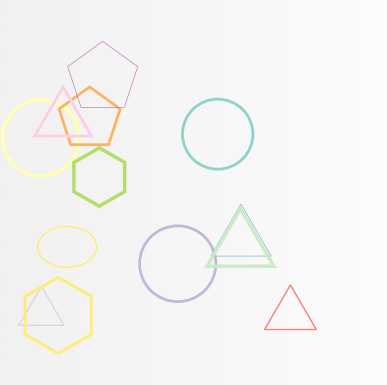[{"shape": "circle", "thickness": 2, "radius": 0.45, "center": [0.562, 0.652]}, {"shape": "circle", "thickness": 2.5, "radius": 0.5, "center": [0.106, 0.642]}, {"shape": "circle", "thickness": 2, "radius": 0.49, "center": [0.459, 0.315]}, {"shape": "triangle", "thickness": 1, "radius": 0.39, "center": [0.749, 0.183]}, {"shape": "triangle", "thickness": 0.5, "radius": 0.45, "center": [0.622, 0.38]}, {"shape": "pentagon", "thickness": 2, "radius": 0.41, "center": [0.231, 0.691]}, {"shape": "hexagon", "thickness": 2.5, "radius": 0.38, "center": [0.256, 0.54]}, {"shape": "triangle", "thickness": 2, "radius": 0.42, "center": [0.163, 0.689]}, {"shape": "triangle", "thickness": 1, "radius": 0.34, "center": [0.107, 0.189]}, {"shape": "pentagon", "thickness": 0.5, "radius": 0.47, "center": [0.265, 0.798]}, {"shape": "triangle", "thickness": 2.5, "radius": 0.5, "center": [0.62, 0.358]}, {"shape": "hexagon", "thickness": 2, "radius": 0.49, "center": [0.15, 0.181]}, {"shape": "oval", "thickness": 1, "radius": 0.38, "center": [0.173, 0.359]}]